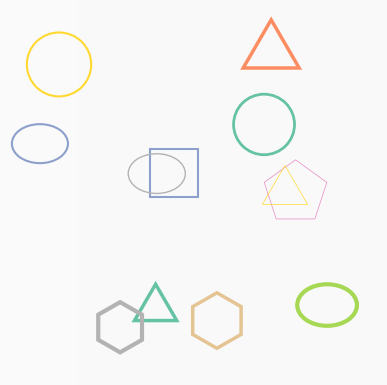[{"shape": "circle", "thickness": 2, "radius": 0.39, "center": [0.681, 0.677]}, {"shape": "triangle", "thickness": 2.5, "radius": 0.31, "center": [0.402, 0.199]}, {"shape": "triangle", "thickness": 2.5, "radius": 0.42, "center": [0.7, 0.865]}, {"shape": "square", "thickness": 1.5, "radius": 0.31, "center": [0.45, 0.551]}, {"shape": "oval", "thickness": 1.5, "radius": 0.36, "center": [0.103, 0.627]}, {"shape": "pentagon", "thickness": 0.5, "radius": 0.42, "center": [0.763, 0.5]}, {"shape": "oval", "thickness": 3, "radius": 0.39, "center": [0.844, 0.208]}, {"shape": "triangle", "thickness": 0.5, "radius": 0.34, "center": [0.735, 0.503]}, {"shape": "circle", "thickness": 1.5, "radius": 0.42, "center": [0.152, 0.833]}, {"shape": "hexagon", "thickness": 2.5, "radius": 0.36, "center": [0.56, 0.167]}, {"shape": "hexagon", "thickness": 3, "radius": 0.33, "center": [0.31, 0.15]}, {"shape": "oval", "thickness": 1, "radius": 0.37, "center": [0.405, 0.549]}]